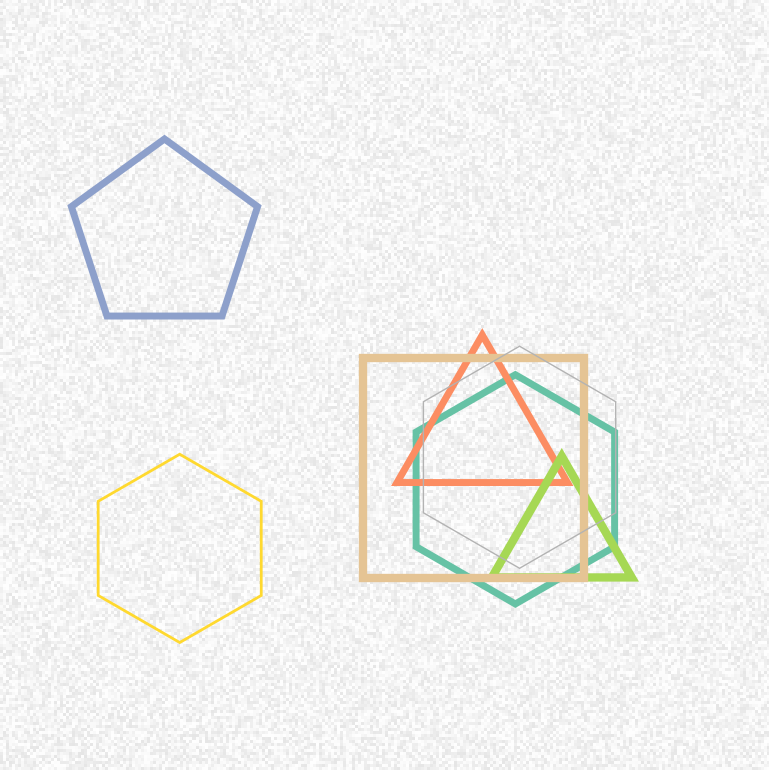[{"shape": "hexagon", "thickness": 2.5, "radius": 0.74, "center": [0.669, 0.364]}, {"shape": "triangle", "thickness": 2.5, "radius": 0.64, "center": [0.626, 0.437]}, {"shape": "pentagon", "thickness": 2.5, "radius": 0.64, "center": [0.214, 0.692]}, {"shape": "triangle", "thickness": 3, "radius": 0.52, "center": [0.73, 0.303]}, {"shape": "hexagon", "thickness": 1, "radius": 0.61, "center": [0.233, 0.288]}, {"shape": "square", "thickness": 3, "radius": 0.72, "center": [0.615, 0.392]}, {"shape": "hexagon", "thickness": 0.5, "radius": 0.72, "center": [0.675, 0.406]}]